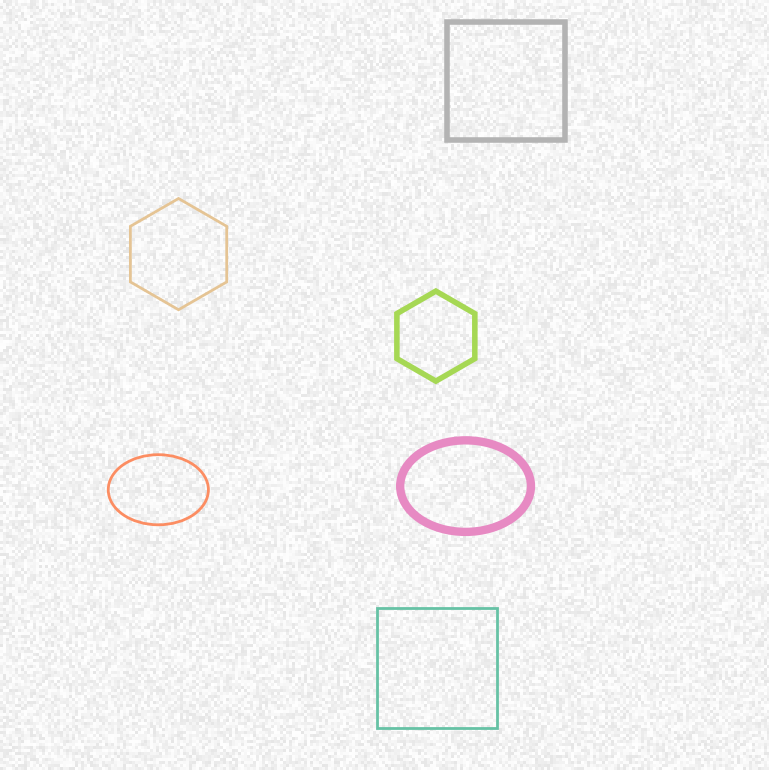[{"shape": "square", "thickness": 1, "radius": 0.39, "center": [0.567, 0.132]}, {"shape": "oval", "thickness": 1, "radius": 0.33, "center": [0.206, 0.364]}, {"shape": "oval", "thickness": 3, "radius": 0.42, "center": [0.605, 0.369]}, {"shape": "hexagon", "thickness": 2, "radius": 0.29, "center": [0.566, 0.563]}, {"shape": "hexagon", "thickness": 1, "radius": 0.36, "center": [0.232, 0.67]}, {"shape": "square", "thickness": 2, "radius": 0.38, "center": [0.657, 0.894]}]